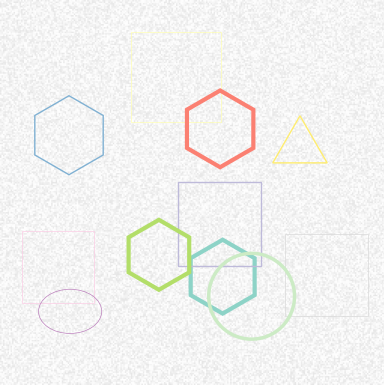[{"shape": "hexagon", "thickness": 3, "radius": 0.48, "center": [0.578, 0.281]}, {"shape": "square", "thickness": 0.5, "radius": 0.58, "center": [0.457, 0.8]}, {"shape": "square", "thickness": 1, "radius": 0.54, "center": [0.57, 0.418]}, {"shape": "hexagon", "thickness": 3, "radius": 0.5, "center": [0.572, 0.665]}, {"shape": "hexagon", "thickness": 1, "radius": 0.51, "center": [0.179, 0.649]}, {"shape": "hexagon", "thickness": 3, "radius": 0.45, "center": [0.413, 0.338]}, {"shape": "square", "thickness": 0.5, "radius": 0.47, "center": [0.15, 0.307]}, {"shape": "square", "thickness": 0.5, "radius": 0.54, "center": [0.848, 0.286]}, {"shape": "oval", "thickness": 0.5, "radius": 0.41, "center": [0.182, 0.191]}, {"shape": "circle", "thickness": 2.5, "radius": 0.56, "center": [0.654, 0.231]}, {"shape": "triangle", "thickness": 1, "radius": 0.41, "center": [0.779, 0.618]}]